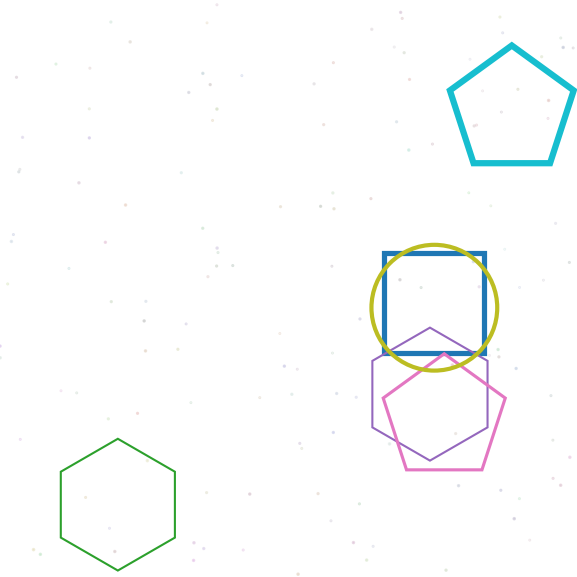[{"shape": "square", "thickness": 2.5, "radius": 0.43, "center": [0.752, 0.474]}, {"shape": "hexagon", "thickness": 1, "radius": 0.57, "center": [0.204, 0.125]}, {"shape": "hexagon", "thickness": 1, "radius": 0.58, "center": [0.745, 0.317]}, {"shape": "pentagon", "thickness": 1.5, "radius": 0.56, "center": [0.769, 0.275]}, {"shape": "circle", "thickness": 2, "radius": 0.54, "center": [0.752, 0.466]}, {"shape": "pentagon", "thickness": 3, "radius": 0.56, "center": [0.886, 0.808]}]